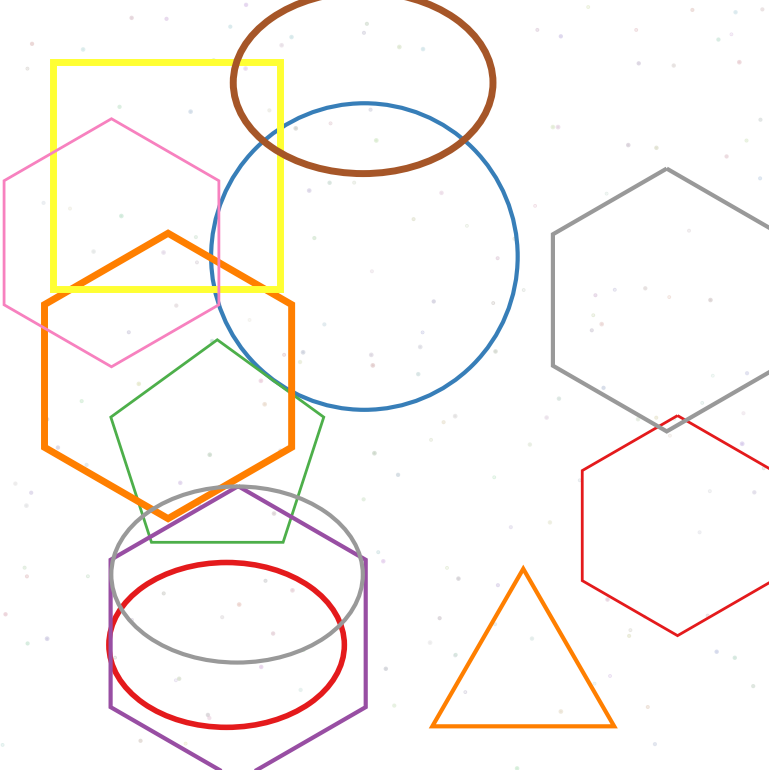[{"shape": "oval", "thickness": 2, "radius": 0.76, "center": [0.294, 0.162]}, {"shape": "hexagon", "thickness": 1, "radius": 0.71, "center": [0.88, 0.317]}, {"shape": "circle", "thickness": 1.5, "radius": 1.0, "center": [0.473, 0.667]}, {"shape": "pentagon", "thickness": 1, "radius": 0.73, "center": [0.282, 0.413]}, {"shape": "hexagon", "thickness": 1.5, "radius": 0.96, "center": [0.309, 0.177]}, {"shape": "triangle", "thickness": 1.5, "radius": 0.68, "center": [0.68, 0.125]}, {"shape": "hexagon", "thickness": 2.5, "radius": 0.93, "center": [0.218, 0.512]}, {"shape": "square", "thickness": 2.5, "radius": 0.74, "center": [0.216, 0.772]}, {"shape": "oval", "thickness": 2.5, "radius": 0.84, "center": [0.472, 0.893]}, {"shape": "hexagon", "thickness": 1, "radius": 0.81, "center": [0.145, 0.685]}, {"shape": "hexagon", "thickness": 1.5, "radius": 0.85, "center": [0.866, 0.61]}, {"shape": "oval", "thickness": 1.5, "radius": 0.82, "center": [0.308, 0.254]}]